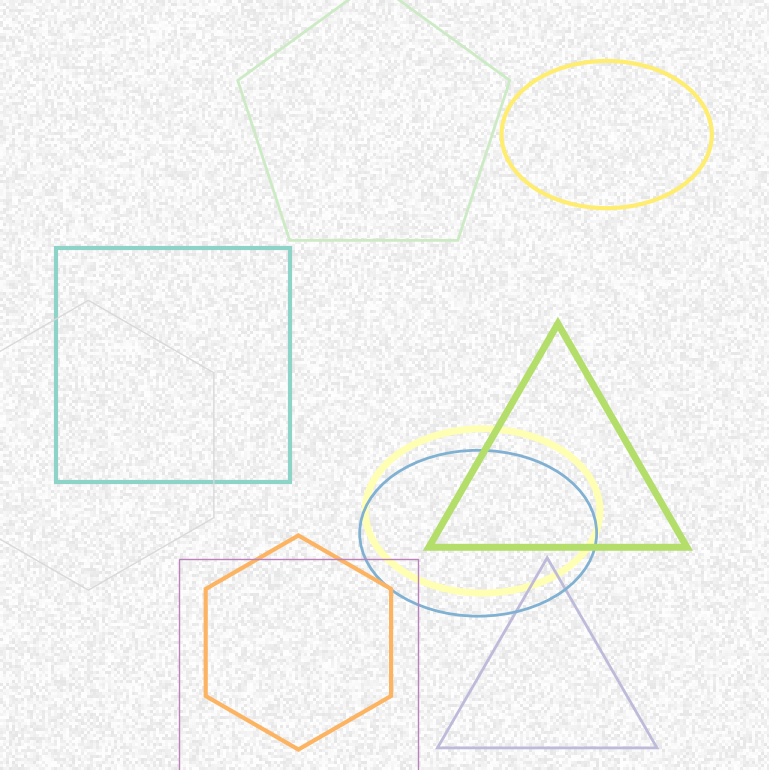[{"shape": "square", "thickness": 1.5, "radius": 0.76, "center": [0.225, 0.526]}, {"shape": "oval", "thickness": 2.5, "radius": 0.76, "center": [0.627, 0.337]}, {"shape": "triangle", "thickness": 1, "radius": 0.82, "center": [0.711, 0.111]}, {"shape": "oval", "thickness": 1, "radius": 0.77, "center": [0.621, 0.307]}, {"shape": "hexagon", "thickness": 1.5, "radius": 0.7, "center": [0.388, 0.166]}, {"shape": "triangle", "thickness": 2.5, "radius": 0.97, "center": [0.725, 0.386]}, {"shape": "hexagon", "thickness": 0.5, "radius": 0.94, "center": [0.115, 0.422]}, {"shape": "square", "thickness": 0.5, "radius": 0.78, "center": [0.388, 0.119]}, {"shape": "pentagon", "thickness": 1, "radius": 0.93, "center": [0.485, 0.838]}, {"shape": "oval", "thickness": 1.5, "radius": 0.68, "center": [0.788, 0.825]}]